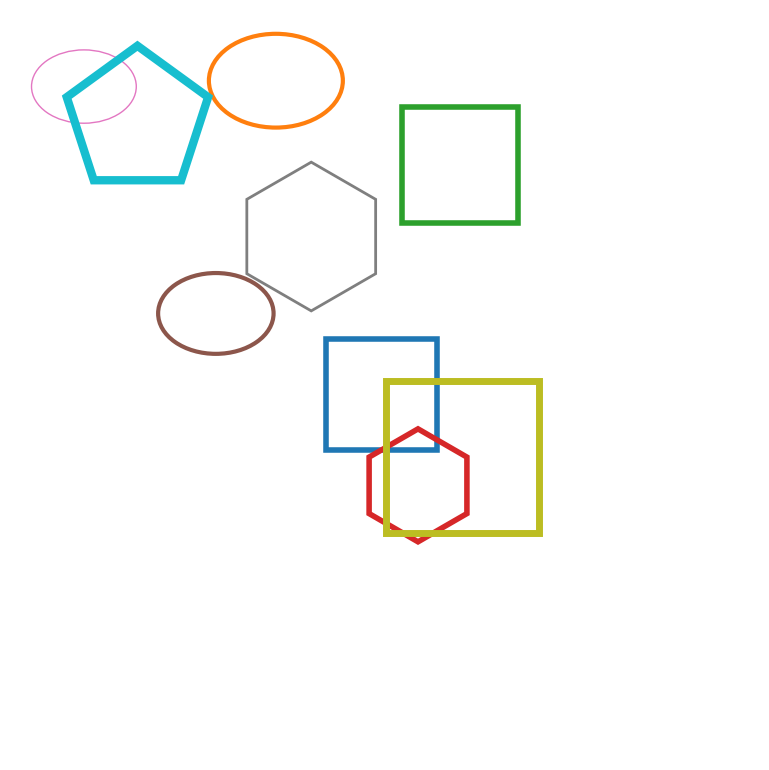[{"shape": "square", "thickness": 2, "radius": 0.36, "center": [0.495, 0.488]}, {"shape": "oval", "thickness": 1.5, "radius": 0.43, "center": [0.358, 0.895]}, {"shape": "square", "thickness": 2, "radius": 0.38, "center": [0.597, 0.785]}, {"shape": "hexagon", "thickness": 2, "radius": 0.37, "center": [0.543, 0.37]}, {"shape": "oval", "thickness": 1.5, "radius": 0.37, "center": [0.28, 0.593]}, {"shape": "oval", "thickness": 0.5, "radius": 0.34, "center": [0.109, 0.888]}, {"shape": "hexagon", "thickness": 1, "radius": 0.48, "center": [0.404, 0.693]}, {"shape": "square", "thickness": 2.5, "radius": 0.5, "center": [0.601, 0.407]}, {"shape": "pentagon", "thickness": 3, "radius": 0.48, "center": [0.178, 0.844]}]